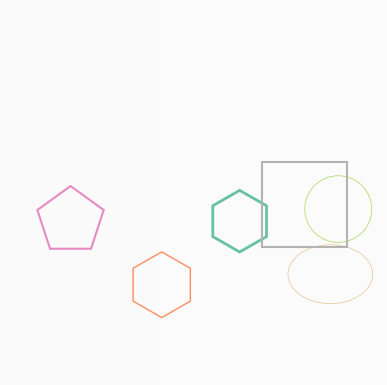[{"shape": "hexagon", "thickness": 2, "radius": 0.4, "center": [0.618, 0.426]}, {"shape": "hexagon", "thickness": 1, "radius": 0.43, "center": [0.417, 0.26]}, {"shape": "pentagon", "thickness": 1.5, "radius": 0.45, "center": [0.182, 0.427]}, {"shape": "circle", "thickness": 0.5, "radius": 0.43, "center": [0.873, 0.457]}, {"shape": "oval", "thickness": 0.5, "radius": 0.55, "center": [0.852, 0.288]}, {"shape": "square", "thickness": 1.5, "radius": 0.55, "center": [0.785, 0.47]}]